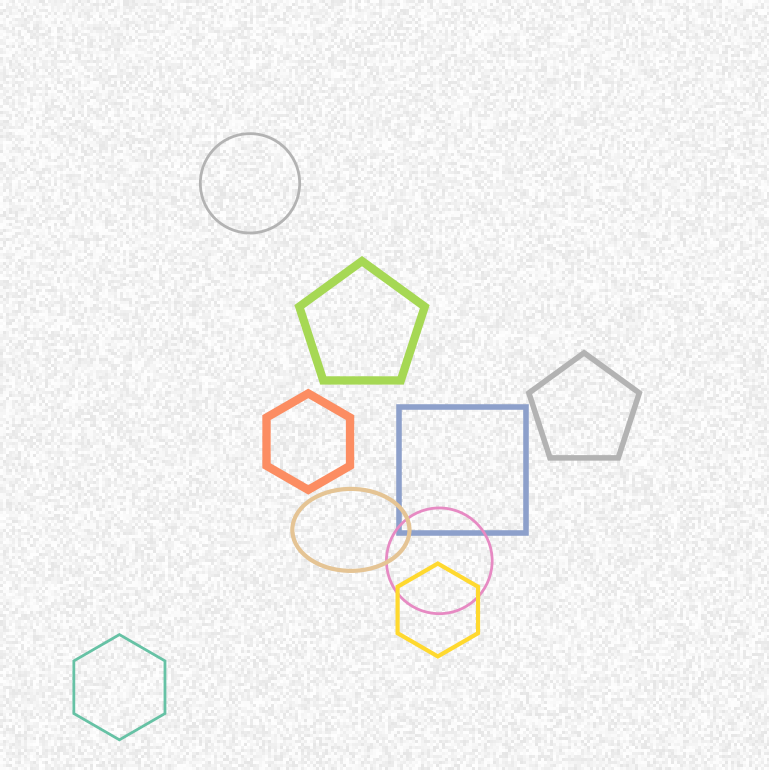[{"shape": "hexagon", "thickness": 1, "radius": 0.34, "center": [0.155, 0.108]}, {"shape": "hexagon", "thickness": 3, "radius": 0.31, "center": [0.4, 0.426]}, {"shape": "square", "thickness": 2, "radius": 0.41, "center": [0.6, 0.39]}, {"shape": "circle", "thickness": 1, "radius": 0.34, "center": [0.571, 0.272]}, {"shape": "pentagon", "thickness": 3, "radius": 0.43, "center": [0.47, 0.575]}, {"shape": "hexagon", "thickness": 1.5, "radius": 0.3, "center": [0.569, 0.208]}, {"shape": "oval", "thickness": 1.5, "radius": 0.38, "center": [0.456, 0.312]}, {"shape": "pentagon", "thickness": 2, "radius": 0.38, "center": [0.759, 0.466]}, {"shape": "circle", "thickness": 1, "radius": 0.32, "center": [0.325, 0.762]}]